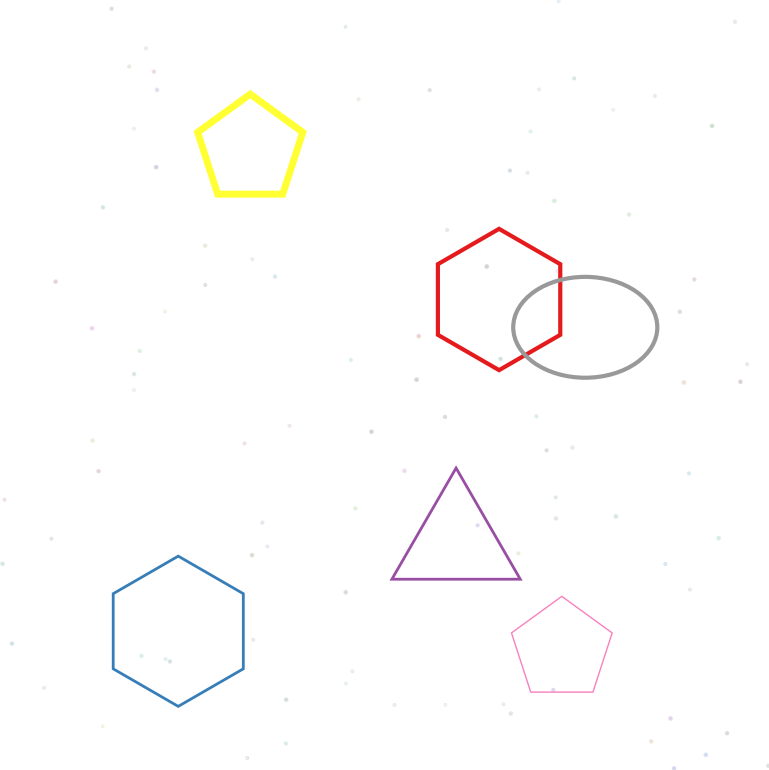[{"shape": "hexagon", "thickness": 1.5, "radius": 0.46, "center": [0.648, 0.611]}, {"shape": "hexagon", "thickness": 1, "radius": 0.49, "center": [0.231, 0.18]}, {"shape": "triangle", "thickness": 1, "radius": 0.48, "center": [0.592, 0.296]}, {"shape": "pentagon", "thickness": 2.5, "radius": 0.36, "center": [0.325, 0.806]}, {"shape": "pentagon", "thickness": 0.5, "radius": 0.34, "center": [0.73, 0.157]}, {"shape": "oval", "thickness": 1.5, "radius": 0.47, "center": [0.76, 0.575]}]